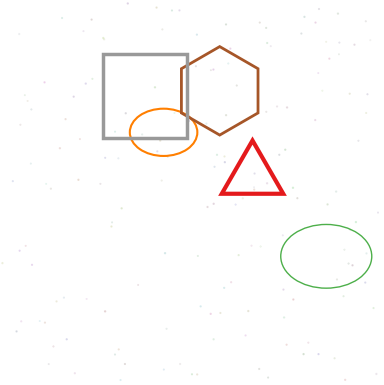[{"shape": "triangle", "thickness": 3, "radius": 0.46, "center": [0.656, 0.543]}, {"shape": "oval", "thickness": 1, "radius": 0.59, "center": [0.847, 0.334]}, {"shape": "oval", "thickness": 1.5, "radius": 0.44, "center": [0.425, 0.656]}, {"shape": "hexagon", "thickness": 2, "radius": 0.57, "center": [0.571, 0.764]}, {"shape": "square", "thickness": 2.5, "radius": 0.55, "center": [0.377, 0.75]}]